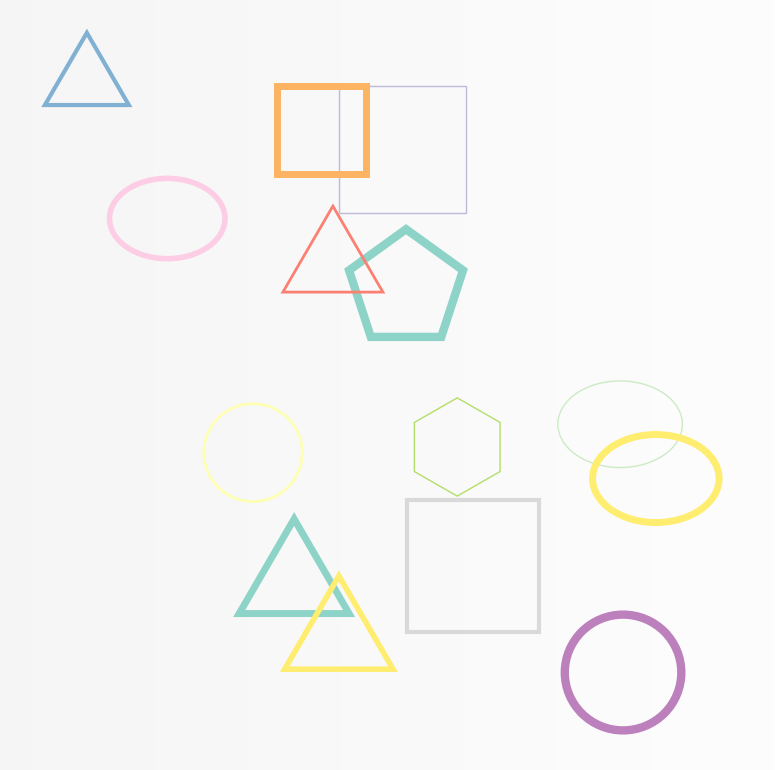[{"shape": "pentagon", "thickness": 3, "radius": 0.39, "center": [0.524, 0.625]}, {"shape": "triangle", "thickness": 2.5, "radius": 0.41, "center": [0.38, 0.244]}, {"shape": "circle", "thickness": 1, "radius": 0.32, "center": [0.327, 0.412]}, {"shape": "square", "thickness": 0.5, "radius": 0.41, "center": [0.52, 0.806]}, {"shape": "triangle", "thickness": 1, "radius": 0.37, "center": [0.43, 0.658]}, {"shape": "triangle", "thickness": 1.5, "radius": 0.31, "center": [0.112, 0.895]}, {"shape": "square", "thickness": 2.5, "radius": 0.29, "center": [0.415, 0.831]}, {"shape": "hexagon", "thickness": 0.5, "radius": 0.32, "center": [0.59, 0.42]}, {"shape": "oval", "thickness": 2, "radius": 0.37, "center": [0.216, 0.716]}, {"shape": "square", "thickness": 1.5, "radius": 0.43, "center": [0.611, 0.265]}, {"shape": "circle", "thickness": 3, "radius": 0.38, "center": [0.804, 0.127]}, {"shape": "oval", "thickness": 0.5, "radius": 0.4, "center": [0.8, 0.449]}, {"shape": "oval", "thickness": 2.5, "radius": 0.41, "center": [0.846, 0.379]}, {"shape": "triangle", "thickness": 2, "radius": 0.4, "center": [0.437, 0.171]}]